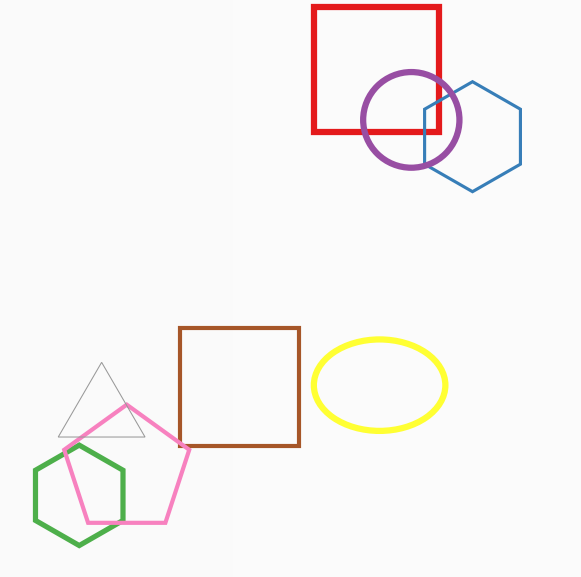[{"shape": "square", "thickness": 3, "radius": 0.54, "center": [0.648, 0.878]}, {"shape": "hexagon", "thickness": 1.5, "radius": 0.48, "center": [0.813, 0.762]}, {"shape": "hexagon", "thickness": 2.5, "radius": 0.43, "center": [0.136, 0.141]}, {"shape": "circle", "thickness": 3, "radius": 0.41, "center": [0.708, 0.792]}, {"shape": "oval", "thickness": 3, "radius": 0.57, "center": [0.653, 0.332]}, {"shape": "square", "thickness": 2, "radius": 0.51, "center": [0.412, 0.328]}, {"shape": "pentagon", "thickness": 2, "radius": 0.57, "center": [0.218, 0.185]}, {"shape": "triangle", "thickness": 0.5, "radius": 0.43, "center": [0.175, 0.285]}]